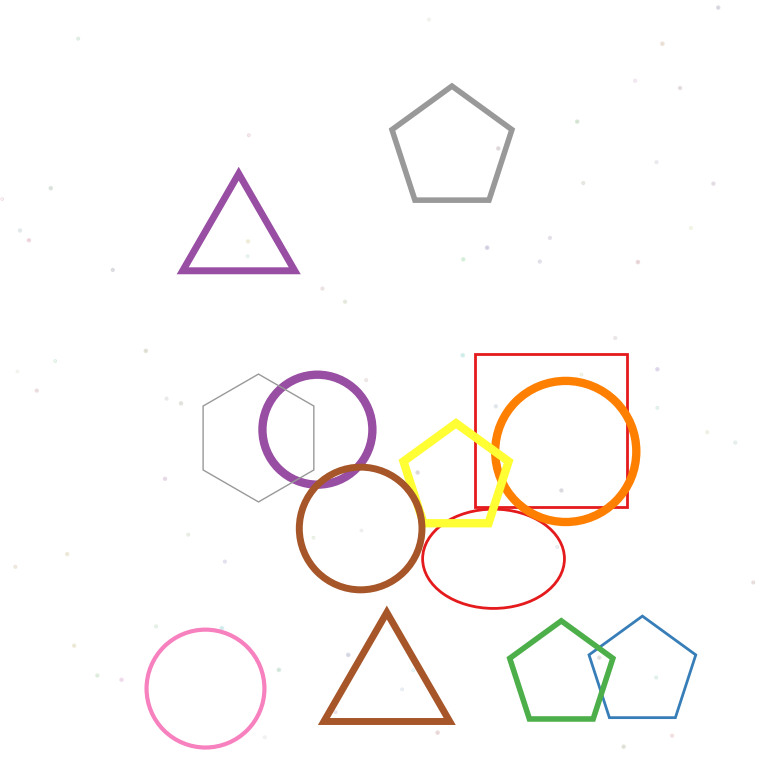[{"shape": "square", "thickness": 1, "radius": 0.5, "center": [0.715, 0.441]}, {"shape": "oval", "thickness": 1, "radius": 0.46, "center": [0.641, 0.274]}, {"shape": "pentagon", "thickness": 1, "radius": 0.36, "center": [0.834, 0.127]}, {"shape": "pentagon", "thickness": 2, "radius": 0.35, "center": [0.729, 0.123]}, {"shape": "triangle", "thickness": 2.5, "radius": 0.42, "center": [0.31, 0.69]}, {"shape": "circle", "thickness": 3, "radius": 0.36, "center": [0.412, 0.442]}, {"shape": "circle", "thickness": 3, "radius": 0.46, "center": [0.735, 0.414]}, {"shape": "pentagon", "thickness": 3, "radius": 0.36, "center": [0.592, 0.379]}, {"shape": "triangle", "thickness": 2.5, "radius": 0.47, "center": [0.502, 0.11]}, {"shape": "circle", "thickness": 2.5, "radius": 0.4, "center": [0.468, 0.314]}, {"shape": "circle", "thickness": 1.5, "radius": 0.38, "center": [0.267, 0.106]}, {"shape": "hexagon", "thickness": 0.5, "radius": 0.42, "center": [0.336, 0.431]}, {"shape": "pentagon", "thickness": 2, "radius": 0.41, "center": [0.587, 0.806]}]